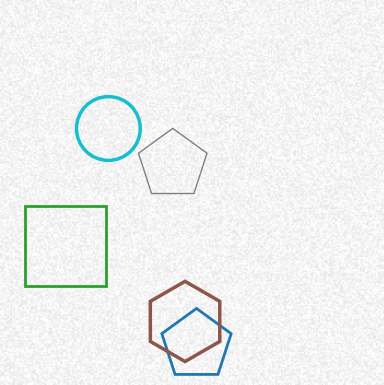[{"shape": "pentagon", "thickness": 2, "radius": 0.47, "center": [0.51, 0.104]}, {"shape": "square", "thickness": 2, "radius": 0.52, "center": [0.17, 0.36]}, {"shape": "hexagon", "thickness": 2.5, "radius": 0.52, "center": [0.481, 0.165]}, {"shape": "pentagon", "thickness": 1, "radius": 0.47, "center": [0.449, 0.573]}, {"shape": "circle", "thickness": 2.5, "radius": 0.41, "center": [0.281, 0.666]}]